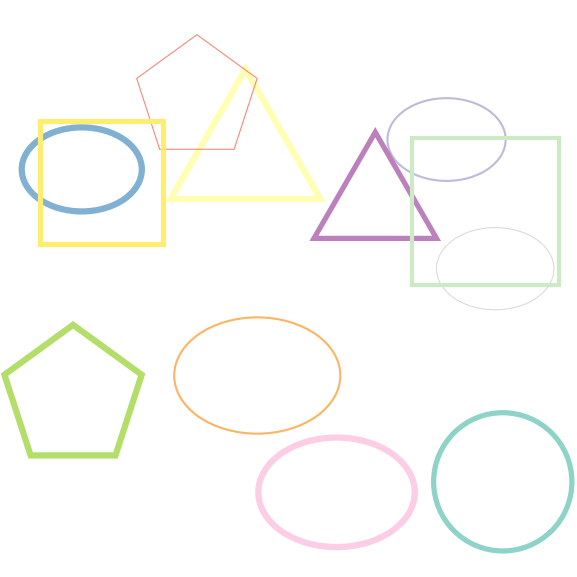[{"shape": "circle", "thickness": 2.5, "radius": 0.6, "center": [0.871, 0.165]}, {"shape": "triangle", "thickness": 3, "radius": 0.75, "center": [0.425, 0.729]}, {"shape": "oval", "thickness": 1, "radius": 0.51, "center": [0.773, 0.758]}, {"shape": "pentagon", "thickness": 0.5, "radius": 0.55, "center": [0.341, 0.829]}, {"shape": "oval", "thickness": 3, "radius": 0.52, "center": [0.142, 0.706]}, {"shape": "oval", "thickness": 1, "radius": 0.72, "center": [0.445, 0.349]}, {"shape": "pentagon", "thickness": 3, "radius": 0.62, "center": [0.127, 0.312]}, {"shape": "oval", "thickness": 3, "radius": 0.68, "center": [0.583, 0.147]}, {"shape": "oval", "thickness": 0.5, "radius": 0.51, "center": [0.858, 0.534]}, {"shape": "triangle", "thickness": 2.5, "radius": 0.61, "center": [0.65, 0.648]}, {"shape": "square", "thickness": 2, "radius": 0.64, "center": [0.841, 0.633]}, {"shape": "square", "thickness": 2.5, "radius": 0.53, "center": [0.176, 0.683]}]